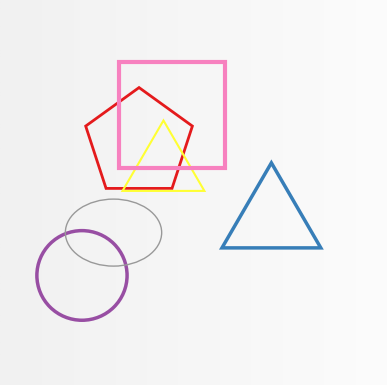[{"shape": "pentagon", "thickness": 2, "radius": 0.72, "center": [0.359, 0.628]}, {"shape": "triangle", "thickness": 2.5, "radius": 0.74, "center": [0.7, 0.43]}, {"shape": "circle", "thickness": 2.5, "radius": 0.58, "center": [0.212, 0.285]}, {"shape": "triangle", "thickness": 1.5, "radius": 0.61, "center": [0.422, 0.565]}, {"shape": "square", "thickness": 3, "radius": 0.68, "center": [0.443, 0.701]}, {"shape": "oval", "thickness": 1, "radius": 0.62, "center": [0.293, 0.396]}]